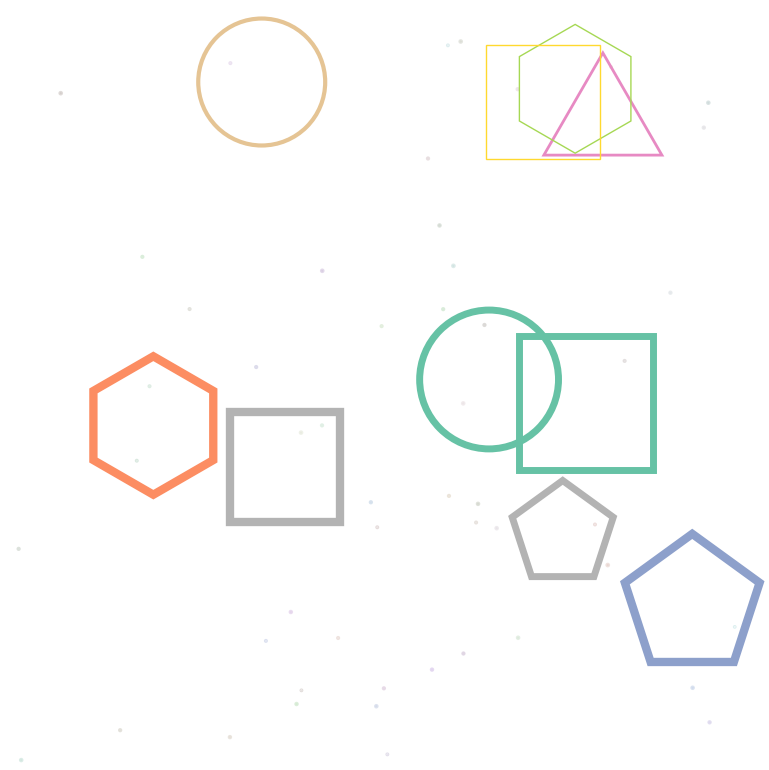[{"shape": "circle", "thickness": 2.5, "radius": 0.45, "center": [0.635, 0.507]}, {"shape": "square", "thickness": 2.5, "radius": 0.43, "center": [0.761, 0.477]}, {"shape": "hexagon", "thickness": 3, "radius": 0.45, "center": [0.199, 0.447]}, {"shape": "pentagon", "thickness": 3, "radius": 0.46, "center": [0.899, 0.215]}, {"shape": "triangle", "thickness": 1, "radius": 0.44, "center": [0.783, 0.843]}, {"shape": "hexagon", "thickness": 0.5, "radius": 0.42, "center": [0.747, 0.885]}, {"shape": "square", "thickness": 0.5, "radius": 0.37, "center": [0.705, 0.868]}, {"shape": "circle", "thickness": 1.5, "radius": 0.41, "center": [0.34, 0.893]}, {"shape": "square", "thickness": 3, "radius": 0.36, "center": [0.37, 0.393]}, {"shape": "pentagon", "thickness": 2.5, "radius": 0.34, "center": [0.731, 0.307]}]